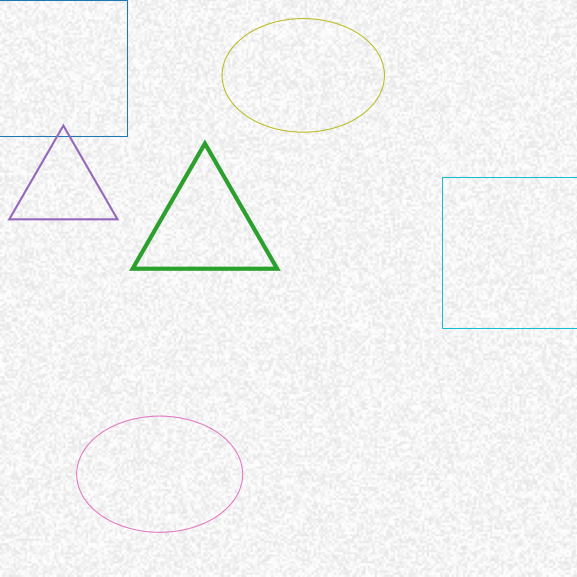[{"shape": "square", "thickness": 0.5, "radius": 0.59, "center": [0.101, 0.881]}, {"shape": "triangle", "thickness": 2, "radius": 0.72, "center": [0.355, 0.606]}, {"shape": "triangle", "thickness": 1, "radius": 0.54, "center": [0.11, 0.673]}, {"shape": "oval", "thickness": 0.5, "radius": 0.72, "center": [0.277, 0.178]}, {"shape": "oval", "thickness": 0.5, "radius": 0.7, "center": [0.525, 0.869]}, {"shape": "square", "thickness": 0.5, "radius": 0.65, "center": [0.896, 0.562]}]